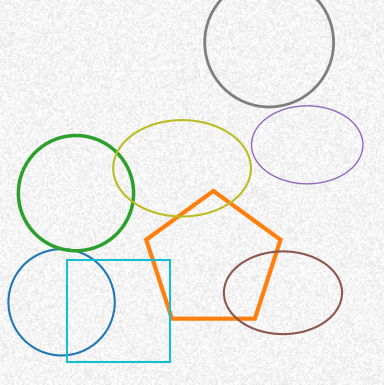[{"shape": "circle", "thickness": 1.5, "radius": 0.69, "center": [0.16, 0.215]}, {"shape": "pentagon", "thickness": 3, "radius": 0.92, "center": [0.554, 0.321]}, {"shape": "circle", "thickness": 2.5, "radius": 0.75, "center": [0.197, 0.498]}, {"shape": "oval", "thickness": 1, "radius": 0.72, "center": [0.798, 0.624]}, {"shape": "oval", "thickness": 1.5, "radius": 0.77, "center": [0.735, 0.24]}, {"shape": "circle", "thickness": 2, "radius": 0.84, "center": [0.699, 0.89]}, {"shape": "oval", "thickness": 1.5, "radius": 0.89, "center": [0.473, 0.563]}, {"shape": "square", "thickness": 1.5, "radius": 0.67, "center": [0.307, 0.192]}]